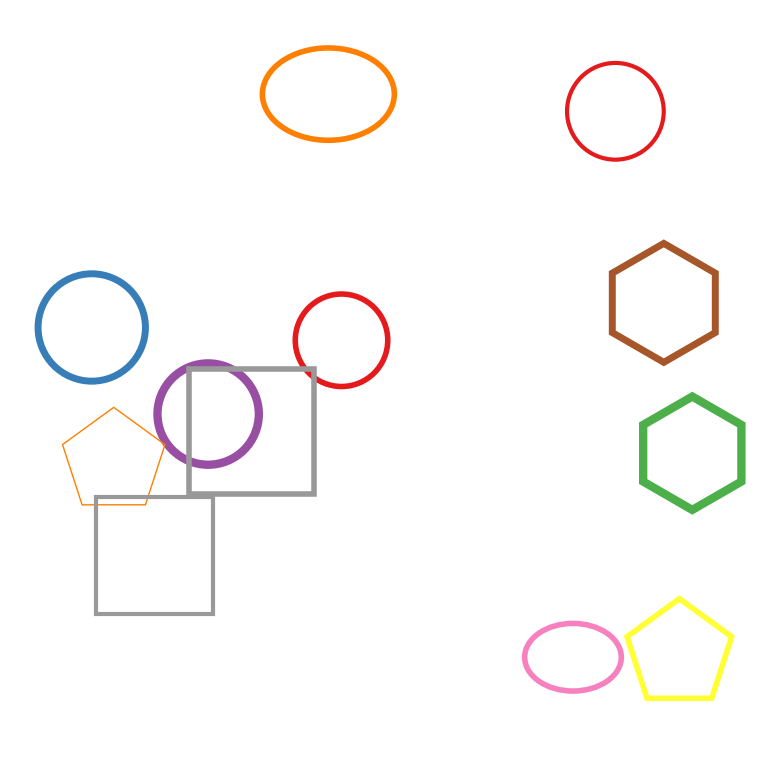[{"shape": "circle", "thickness": 1.5, "radius": 0.31, "center": [0.799, 0.855]}, {"shape": "circle", "thickness": 2, "radius": 0.3, "center": [0.444, 0.558]}, {"shape": "circle", "thickness": 2.5, "radius": 0.35, "center": [0.119, 0.575]}, {"shape": "hexagon", "thickness": 3, "radius": 0.37, "center": [0.899, 0.411]}, {"shape": "circle", "thickness": 3, "radius": 0.33, "center": [0.27, 0.462]}, {"shape": "oval", "thickness": 2, "radius": 0.43, "center": [0.426, 0.878]}, {"shape": "pentagon", "thickness": 0.5, "radius": 0.35, "center": [0.148, 0.401]}, {"shape": "pentagon", "thickness": 2, "radius": 0.36, "center": [0.882, 0.151]}, {"shape": "hexagon", "thickness": 2.5, "radius": 0.39, "center": [0.862, 0.607]}, {"shape": "oval", "thickness": 2, "radius": 0.31, "center": [0.744, 0.146]}, {"shape": "square", "thickness": 1.5, "radius": 0.38, "center": [0.201, 0.278]}, {"shape": "square", "thickness": 2, "radius": 0.41, "center": [0.326, 0.439]}]